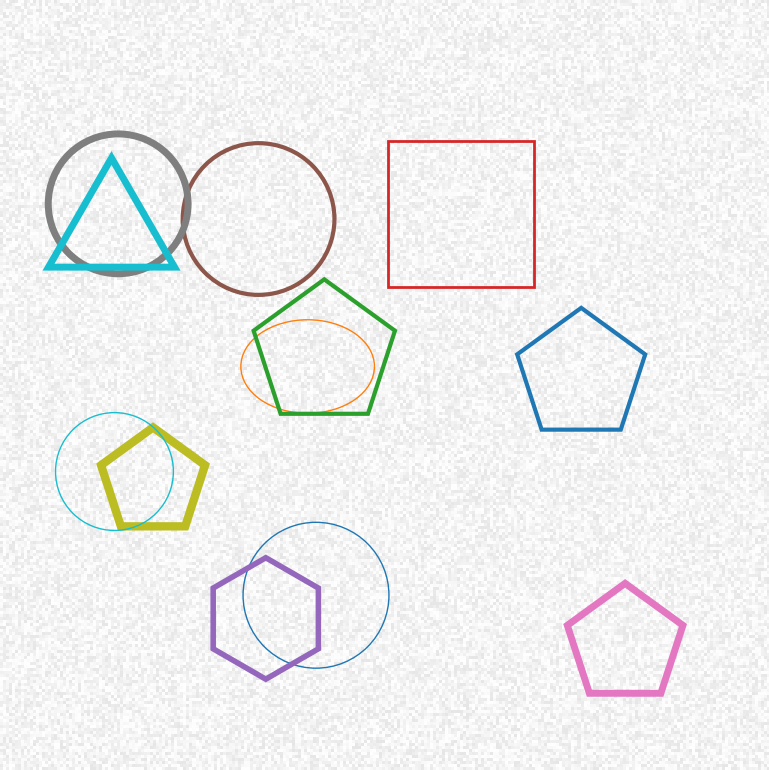[{"shape": "circle", "thickness": 0.5, "radius": 0.47, "center": [0.41, 0.227]}, {"shape": "pentagon", "thickness": 1.5, "radius": 0.44, "center": [0.755, 0.513]}, {"shape": "oval", "thickness": 0.5, "radius": 0.43, "center": [0.4, 0.524]}, {"shape": "pentagon", "thickness": 1.5, "radius": 0.48, "center": [0.421, 0.541]}, {"shape": "square", "thickness": 1, "radius": 0.47, "center": [0.599, 0.722]}, {"shape": "hexagon", "thickness": 2, "radius": 0.39, "center": [0.345, 0.197]}, {"shape": "circle", "thickness": 1.5, "radius": 0.49, "center": [0.336, 0.716]}, {"shape": "pentagon", "thickness": 2.5, "radius": 0.39, "center": [0.812, 0.163]}, {"shape": "circle", "thickness": 2.5, "radius": 0.45, "center": [0.153, 0.735]}, {"shape": "pentagon", "thickness": 3, "radius": 0.36, "center": [0.199, 0.374]}, {"shape": "circle", "thickness": 0.5, "radius": 0.38, "center": [0.149, 0.388]}, {"shape": "triangle", "thickness": 2.5, "radius": 0.47, "center": [0.145, 0.7]}]